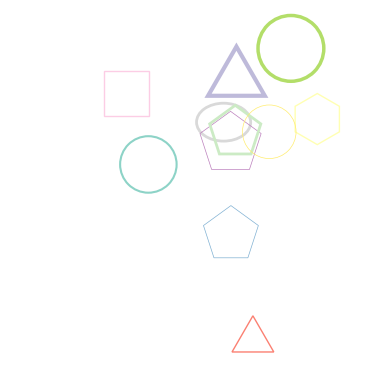[{"shape": "circle", "thickness": 1.5, "radius": 0.37, "center": [0.385, 0.573]}, {"shape": "hexagon", "thickness": 1, "radius": 0.33, "center": [0.824, 0.691]}, {"shape": "triangle", "thickness": 3, "radius": 0.43, "center": [0.614, 0.794]}, {"shape": "triangle", "thickness": 1, "radius": 0.31, "center": [0.657, 0.117]}, {"shape": "pentagon", "thickness": 0.5, "radius": 0.37, "center": [0.6, 0.391]}, {"shape": "circle", "thickness": 2.5, "radius": 0.43, "center": [0.756, 0.874]}, {"shape": "square", "thickness": 1, "radius": 0.29, "center": [0.33, 0.756]}, {"shape": "oval", "thickness": 2, "radius": 0.35, "center": [0.581, 0.683]}, {"shape": "pentagon", "thickness": 0.5, "radius": 0.42, "center": [0.599, 0.627]}, {"shape": "pentagon", "thickness": 2, "radius": 0.35, "center": [0.611, 0.657]}, {"shape": "circle", "thickness": 0.5, "radius": 0.35, "center": [0.699, 0.658]}]